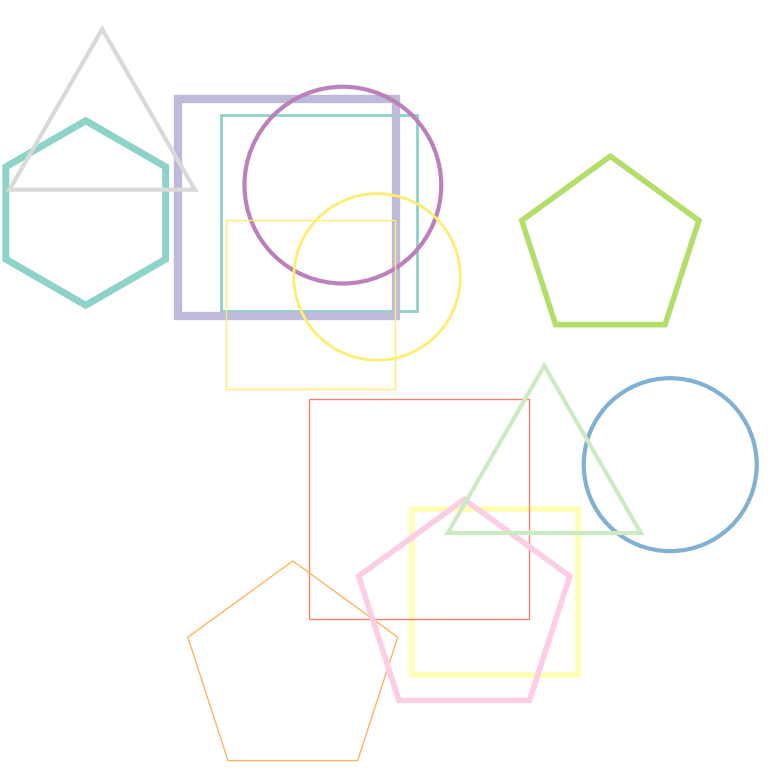[{"shape": "hexagon", "thickness": 2.5, "radius": 0.6, "center": [0.111, 0.723]}, {"shape": "square", "thickness": 1, "radius": 0.64, "center": [0.414, 0.724]}, {"shape": "square", "thickness": 2, "radius": 0.54, "center": [0.643, 0.231]}, {"shape": "square", "thickness": 3, "radius": 0.71, "center": [0.373, 0.73]}, {"shape": "square", "thickness": 0.5, "radius": 0.72, "center": [0.544, 0.339]}, {"shape": "circle", "thickness": 1.5, "radius": 0.56, "center": [0.87, 0.397]}, {"shape": "pentagon", "thickness": 0.5, "radius": 0.72, "center": [0.38, 0.128]}, {"shape": "pentagon", "thickness": 2, "radius": 0.6, "center": [0.793, 0.676]}, {"shape": "pentagon", "thickness": 2, "radius": 0.72, "center": [0.603, 0.207]}, {"shape": "triangle", "thickness": 1.5, "radius": 0.7, "center": [0.133, 0.823]}, {"shape": "circle", "thickness": 1.5, "radius": 0.64, "center": [0.445, 0.76]}, {"shape": "triangle", "thickness": 1.5, "radius": 0.72, "center": [0.707, 0.38]}, {"shape": "square", "thickness": 0.5, "radius": 0.55, "center": [0.403, 0.605]}, {"shape": "circle", "thickness": 1, "radius": 0.54, "center": [0.49, 0.64]}]